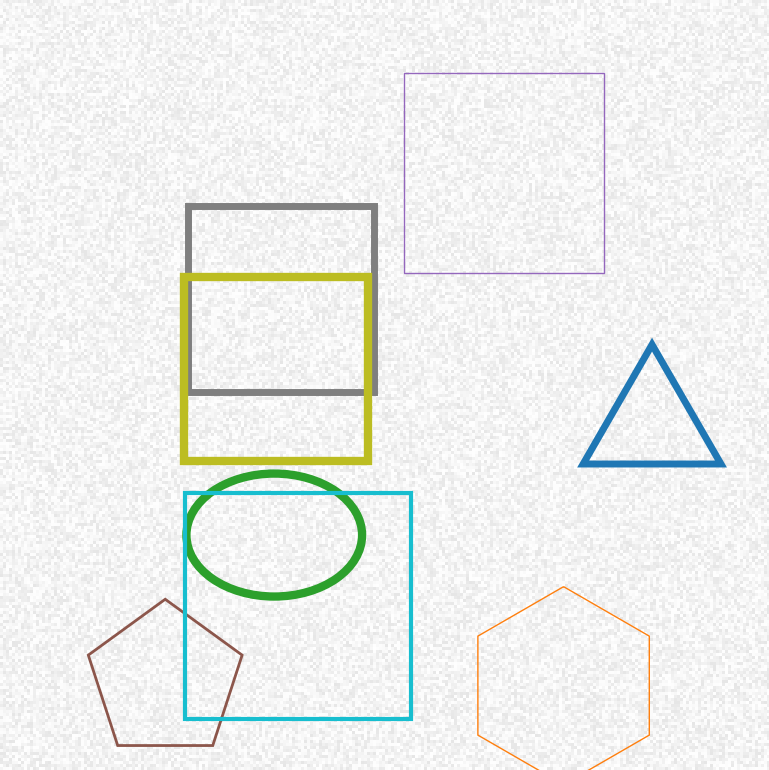[{"shape": "triangle", "thickness": 2.5, "radius": 0.52, "center": [0.847, 0.449]}, {"shape": "hexagon", "thickness": 0.5, "radius": 0.64, "center": [0.732, 0.11]}, {"shape": "oval", "thickness": 3, "radius": 0.57, "center": [0.356, 0.305]}, {"shape": "square", "thickness": 0.5, "radius": 0.65, "center": [0.655, 0.776]}, {"shape": "pentagon", "thickness": 1, "radius": 0.53, "center": [0.215, 0.117]}, {"shape": "square", "thickness": 2.5, "radius": 0.6, "center": [0.365, 0.611]}, {"shape": "square", "thickness": 3, "radius": 0.6, "center": [0.358, 0.52]}, {"shape": "square", "thickness": 1.5, "radius": 0.73, "center": [0.387, 0.213]}]